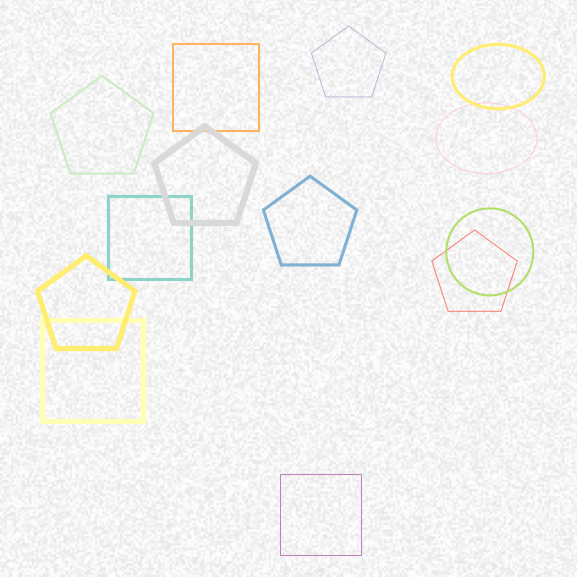[{"shape": "square", "thickness": 1.5, "radius": 0.36, "center": [0.259, 0.589]}, {"shape": "square", "thickness": 2.5, "radius": 0.43, "center": [0.16, 0.358]}, {"shape": "pentagon", "thickness": 0.5, "radius": 0.34, "center": [0.604, 0.886]}, {"shape": "pentagon", "thickness": 0.5, "radius": 0.39, "center": [0.822, 0.523]}, {"shape": "pentagon", "thickness": 1.5, "radius": 0.43, "center": [0.537, 0.609]}, {"shape": "square", "thickness": 1, "radius": 0.37, "center": [0.374, 0.848]}, {"shape": "circle", "thickness": 1, "radius": 0.38, "center": [0.848, 0.563]}, {"shape": "oval", "thickness": 0.5, "radius": 0.44, "center": [0.842, 0.76]}, {"shape": "pentagon", "thickness": 3, "radius": 0.46, "center": [0.355, 0.688]}, {"shape": "square", "thickness": 0.5, "radius": 0.35, "center": [0.555, 0.109]}, {"shape": "pentagon", "thickness": 1, "radius": 0.47, "center": [0.177, 0.774]}, {"shape": "oval", "thickness": 1.5, "radius": 0.4, "center": [0.863, 0.867]}, {"shape": "pentagon", "thickness": 2.5, "radius": 0.44, "center": [0.149, 0.467]}]